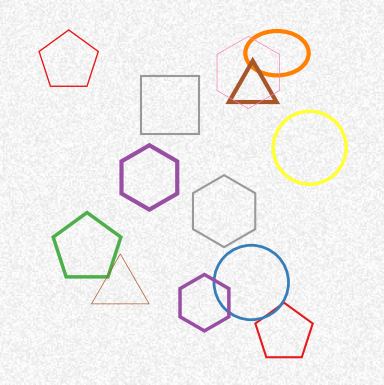[{"shape": "pentagon", "thickness": 1, "radius": 0.4, "center": [0.178, 0.841]}, {"shape": "pentagon", "thickness": 1.5, "radius": 0.39, "center": [0.738, 0.135]}, {"shape": "circle", "thickness": 2, "radius": 0.48, "center": [0.653, 0.266]}, {"shape": "pentagon", "thickness": 2.5, "radius": 0.46, "center": [0.226, 0.356]}, {"shape": "hexagon", "thickness": 3, "radius": 0.42, "center": [0.388, 0.539]}, {"shape": "hexagon", "thickness": 2.5, "radius": 0.37, "center": [0.531, 0.214]}, {"shape": "oval", "thickness": 3, "radius": 0.41, "center": [0.72, 0.862]}, {"shape": "circle", "thickness": 2.5, "radius": 0.47, "center": [0.804, 0.616]}, {"shape": "triangle", "thickness": 0.5, "radius": 0.43, "center": [0.313, 0.254]}, {"shape": "triangle", "thickness": 3, "radius": 0.36, "center": [0.656, 0.771]}, {"shape": "hexagon", "thickness": 0.5, "radius": 0.47, "center": [0.645, 0.812]}, {"shape": "square", "thickness": 1.5, "radius": 0.38, "center": [0.441, 0.728]}, {"shape": "hexagon", "thickness": 1.5, "radius": 0.47, "center": [0.582, 0.452]}]